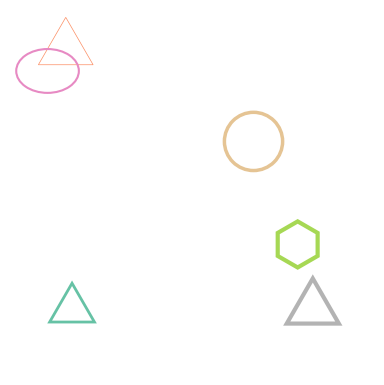[{"shape": "triangle", "thickness": 2, "radius": 0.34, "center": [0.187, 0.197]}, {"shape": "triangle", "thickness": 0.5, "radius": 0.41, "center": [0.171, 0.873]}, {"shape": "oval", "thickness": 1.5, "radius": 0.41, "center": [0.123, 0.816]}, {"shape": "hexagon", "thickness": 3, "radius": 0.3, "center": [0.773, 0.365]}, {"shape": "circle", "thickness": 2.5, "radius": 0.38, "center": [0.658, 0.633]}, {"shape": "triangle", "thickness": 3, "radius": 0.39, "center": [0.812, 0.199]}]